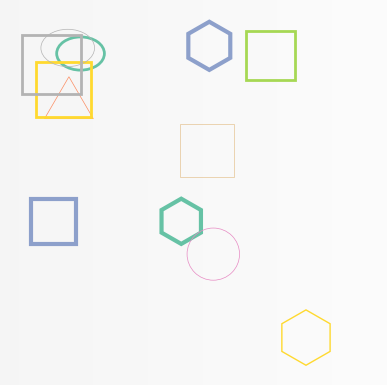[{"shape": "hexagon", "thickness": 3, "radius": 0.29, "center": [0.468, 0.425]}, {"shape": "oval", "thickness": 2, "radius": 0.31, "center": [0.208, 0.861]}, {"shape": "triangle", "thickness": 0.5, "radius": 0.36, "center": [0.178, 0.728]}, {"shape": "square", "thickness": 3, "radius": 0.29, "center": [0.138, 0.425]}, {"shape": "hexagon", "thickness": 3, "radius": 0.31, "center": [0.54, 0.881]}, {"shape": "circle", "thickness": 0.5, "radius": 0.34, "center": [0.55, 0.34]}, {"shape": "square", "thickness": 2, "radius": 0.32, "center": [0.699, 0.857]}, {"shape": "hexagon", "thickness": 1, "radius": 0.36, "center": [0.79, 0.123]}, {"shape": "square", "thickness": 2, "radius": 0.36, "center": [0.165, 0.767]}, {"shape": "square", "thickness": 0.5, "radius": 0.35, "center": [0.534, 0.609]}, {"shape": "square", "thickness": 2, "radius": 0.38, "center": [0.133, 0.831]}, {"shape": "oval", "thickness": 0.5, "radius": 0.35, "center": [0.175, 0.875]}]